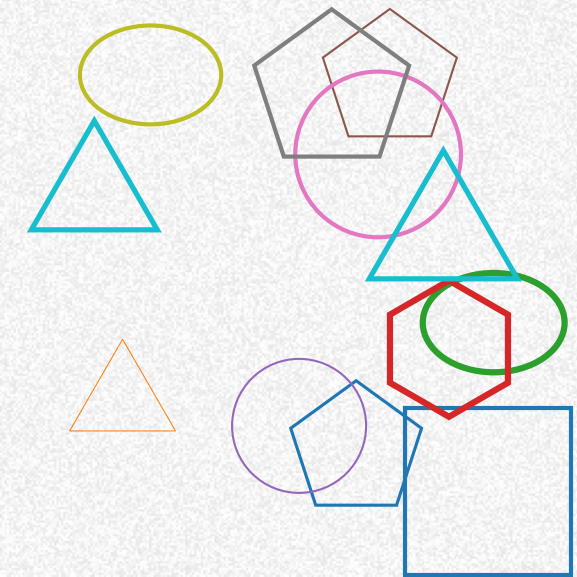[{"shape": "square", "thickness": 2, "radius": 0.72, "center": [0.845, 0.148]}, {"shape": "pentagon", "thickness": 1.5, "radius": 0.6, "center": [0.617, 0.221]}, {"shape": "triangle", "thickness": 0.5, "radius": 0.53, "center": [0.212, 0.306]}, {"shape": "oval", "thickness": 3, "radius": 0.61, "center": [0.855, 0.44]}, {"shape": "hexagon", "thickness": 3, "radius": 0.59, "center": [0.777, 0.395]}, {"shape": "circle", "thickness": 1, "radius": 0.58, "center": [0.518, 0.262]}, {"shape": "pentagon", "thickness": 1, "radius": 0.61, "center": [0.675, 0.862]}, {"shape": "circle", "thickness": 2, "radius": 0.72, "center": [0.655, 0.732]}, {"shape": "pentagon", "thickness": 2, "radius": 0.7, "center": [0.574, 0.842]}, {"shape": "oval", "thickness": 2, "radius": 0.61, "center": [0.261, 0.869]}, {"shape": "triangle", "thickness": 2.5, "radius": 0.63, "center": [0.163, 0.664]}, {"shape": "triangle", "thickness": 2.5, "radius": 0.74, "center": [0.768, 0.59]}]